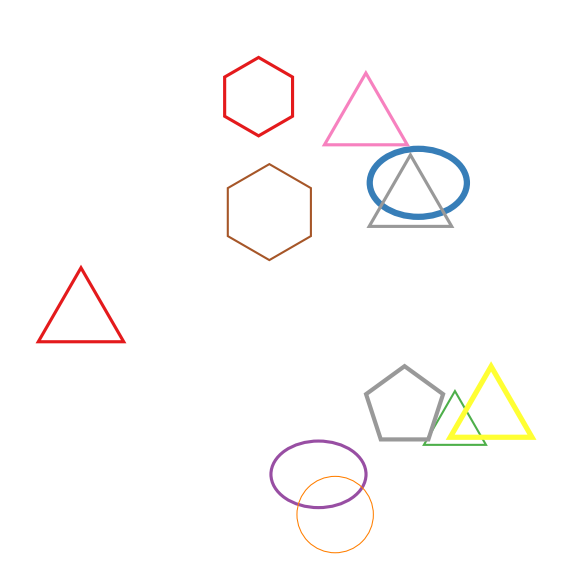[{"shape": "hexagon", "thickness": 1.5, "radius": 0.34, "center": [0.448, 0.832]}, {"shape": "triangle", "thickness": 1.5, "radius": 0.43, "center": [0.14, 0.45]}, {"shape": "oval", "thickness": 3, "radius": 0.42, "center": [0.724, 0.683]}, {"shape": "triangle", "thickness": 1, "radius": 0.31, "center": [0.788, 0.26]}, {"shape": "oval", "thickness": 1.5, "radius": 0.41, "center": [0.551, 0.178]}, {"shape": "circle", "thickness": 0.5, "radius": 0.33, "center": [0.58, 0.108]}, {"shape": "triangle", "thickness": 2.5, "radius": 0.41, "center": [0.85, 0.283]}, {"shape": "hexagon", "thickness": 1, "radius": 0.42, "center": [0.466, 0.632]}, {"shape": "triangle", "thickness": 1.5, "radius": 0.41, "center": [0.634, 0.79]}, {"shape": "triangle", "thickness": 1.5, "radius": 0.41, "center": [0.711, 0.648]}, {"shape": "pentagon", "thickness": 2, "radius": 0.35, "center": [0.701, 0.295]}]